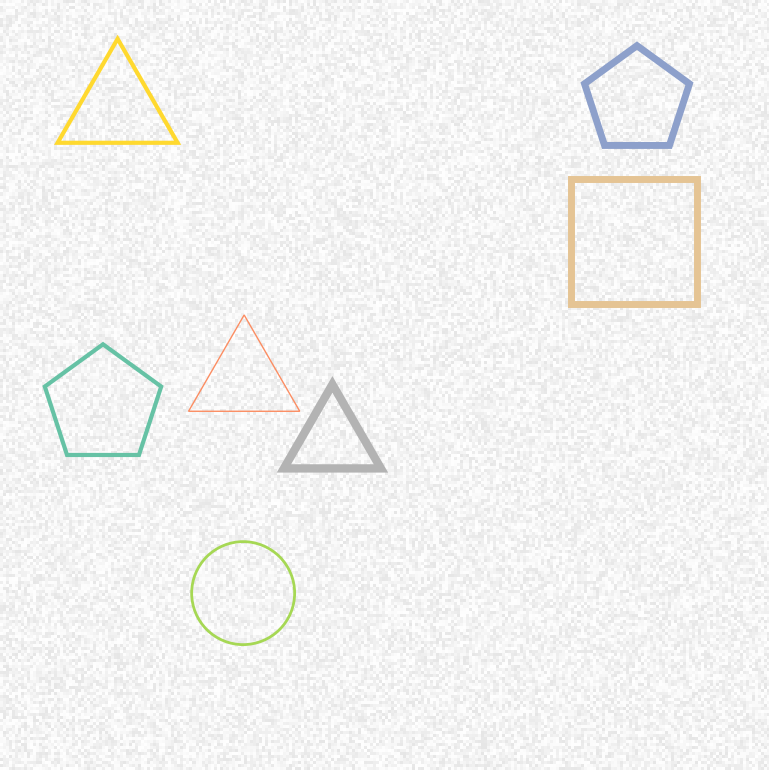[{"shape": "pentagon", "thickness": 1.5, "radius": 0.4, "center": [0.134, 0.473]}, {"shape": "triangle", "thickness": 0.5, "radius": 0.42, "center": [0.317, 0.508]}, {"shape": "pentagon", "thickness": 2.5, "radius": 0.36, "center": [0.827, 0.869]}, {"shape": "circle", "thickness": 1, "radius": 0.33, "center": [0.316, 0.23]}, {"shape": "triangle", "thickness": 1.5, "radius": 0.45, "center": [0.153, 0.86]}, {"shape": "square", "thickness": 2.5, "radius": 0.41, "center": [0.823, 0.687]}, {"shape": "triangle", "thickness": 3, "radius": 0.36, "center": [0.432, 0.428]}]